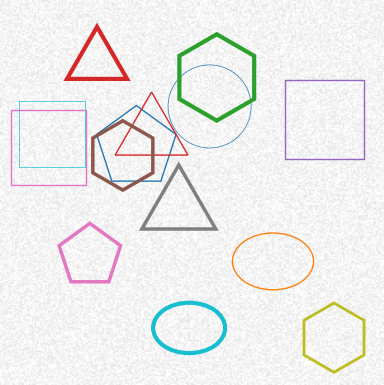[{"shape": "pentagon", "thickness": 1, "radius": 0.54, "center": [0.354, 0.617]}, {"shape": "circle", "thickness": 0.5, "radius": 0.54, "center": [0.544, 0.723]}, {"shape": "oval", "thickness": 1, "radius": 0.53, "center": [0.709, 0.321]}, {"shape": "hexagon", "thickness": 3, "radius": 0.56, "center": [0.563, 0.799]}, {"shape": "triangle", "thickness": 3, "radius": 0.45, "center": [0.252, 0.84]}, {"shape": "triangle", "thickness": 1, "radius": 0.55, "center": [0.394, 0.652]}, {"shape": "square", "thickness": 1, "radius": 0.51, "center": [0.842, 0.69]}, {"shape": "hexagon", "thickness": 2.5, "radius": 0.45, "center": [0.319, 0.596]}, {"shape": "pentagon", "thickness": 2.5, "radius": 0.42, "center": [0.233, 0.336]}, {"shape": "square", "thickness": 1, "radius": 0.49, "center": [0.125, 0.618]}, {"shape": "triangle", "thickness": 2.5, "radius": 0.55, "center": [0.464, 0.461]}, {"shape": "hexagon", "thickness": 2, "radius": 0.45, "center": [0.868, 0.123]}, {"shape": "square", "thickness": 0.5, "radius": 0.43, "center": [0.135, 0.651]}, {"shape": "oval", "thickness": 3, "radius": 0.47, "center": [0.491, 0.148]}]